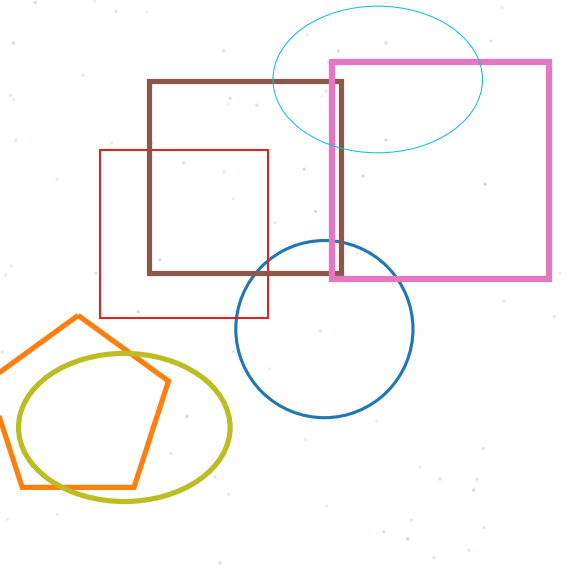[{"shape": "circle", "thickness": 1.5, "radius": 0.77, "center": [0.562, 0.429]}, {"shape": "pentagon", "thickness": 2.5, "radius": 0.82, "center": [0.135, 0.288]}, {"shape": "square", "thickness": 1, "radius": 0.73, "center": [0.319, 0.594]}, {"shape": "square", "thickness": 2.5, "radius": 0.83, "center": [0.425, 0.692]}, {"shape": "square", "thickness": 3, "radius": 0.94, "center": [0.763, 0.704]}, {"shape": "oval", "thickness": 2.5, "radius": 0.92, "center": [0.215, 0.259]}, {"shape": "oval", "thickness": 0.5, "radius": 0.91, "center": [0.654, 0.862]}]